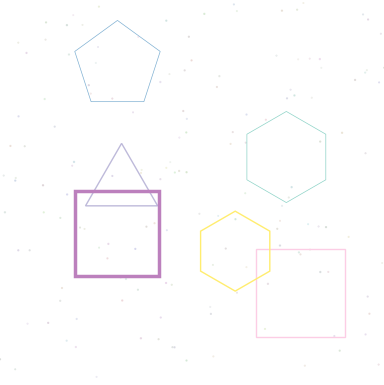[{"shape": "hexagon", "thickness": 0.5, "radius": 0.59, "center": [0.744, 0.592]}, {"shape": "triangle", "thickness": 1, "radius": 0.54, "center": [0.316, 0.519]}, {"shape": "pentagon", "thickness": 0.5, "radius": 0.58, "center": [0.305, 0.83]}, {"shape": "square", "thickness": 1, "radius": 0.58, "center": [0.781, 0.239]}, {"shape": "square", "thickness": 2.5, "radius": 0.55, "center": [0.303, 0.394]}, {"shape": "hexagon", "thickness": 1, "radius": 0.52, "center": [0.611, 0.348]}]